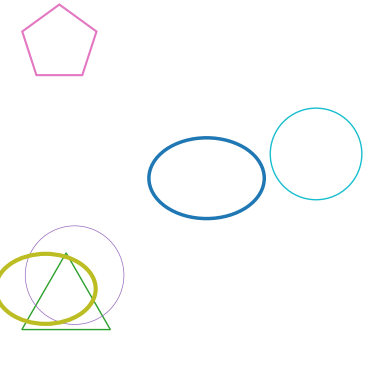[{"shape": "oval", "thickness": 2.5, "radius": 0.75, "center": [0.537, 0.537]}, {"shape": "triangle", "thickness": 1, "radius": 0.66, "center": [0.172, 0.21]}, {"shape": "circle", "thickness": 0.5, "radius": 0.64, "center": [0.194, 0.285]}, {"shape": "pentagon", "thickness": 1.5, "radius": 0.51, "center": [0.154, 0.887]}, {"shape": "oval", "thickness": 3, "radius": 0.65, "center": [0.119, 0.25]}, {"shape": "circle", "thickness": 1, "radius": 0.59, "center": [0.821, 0.6]}]